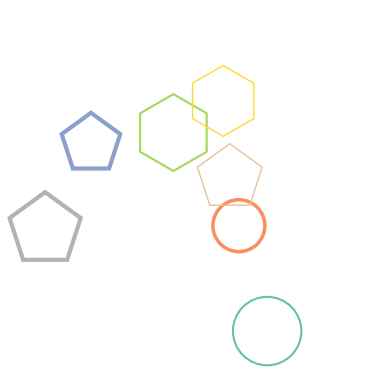[{"shape": "circle", "thickness": 1.5, "radius": 0.44, "center": [0.694, 0.14]}, {"shape": "circle", "thickness": 2.5, "radius": 0.34, "center": [0.62, 0.414]}, {"shape": "pentagon", "thickness": 3, "radius": 0.4, "center": [0.236, 0.627]}, {"shape": "hexagon", "thickness": 1.5, "radius": 0.5, "center": [0.45, 0.656]}, {"shape": "hexagon", "thickness": 1, "radius": 0.46, "center": [0.58, 0.738]}, {"shape": "pentagon", "thickness": 1, "radius": 0.44, "center": [0.597, 0.538]}, {"shape": "pentagon", "thickness": 3, "radius": 0.49, "center": [0.117, 0.404]}]